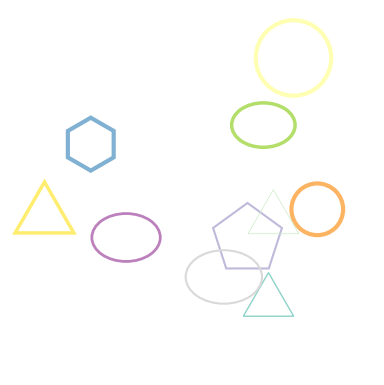[{"shape": "triangle", "thickness": 1, "radius": 0.38, "center": [0.697, 0.216]}, {"shape": "circle", "thickness": 3, "radius": 0.49, "center": [0.762, 0.849]}, {"shape": "pentagon", "thickness": 1.5, "radius": 0.47, "center": [0.643, 0.379]}, {"shape": "hexagon", "thickness": 3, "radius": 0.34, "center": [0.236, 0.626]}, {"shape": "circle", "thickness": 3, "radius": 0.34, "center": [0.824, 0.456]}, {"shape": "oval", "thickness": 2.5, "radius": 0.41, "center": [0.684, 0.675]}, {"shape": "oval", "thickness": 1.5, "radius": 0.5, "center": [0.581, 0.281]}, {"shape": "oval", "thickness": 2, "radius": 0.44, "center": [0.327, 0.383]}, {"shape": "triangle", "thickness": 0.5, "radius": 0.38, "center": [0.71, 0.431]}, {"shape": "triangle", "thickness": 2.5, "radius": 0.44, "center": [0.116, 0.439]}]